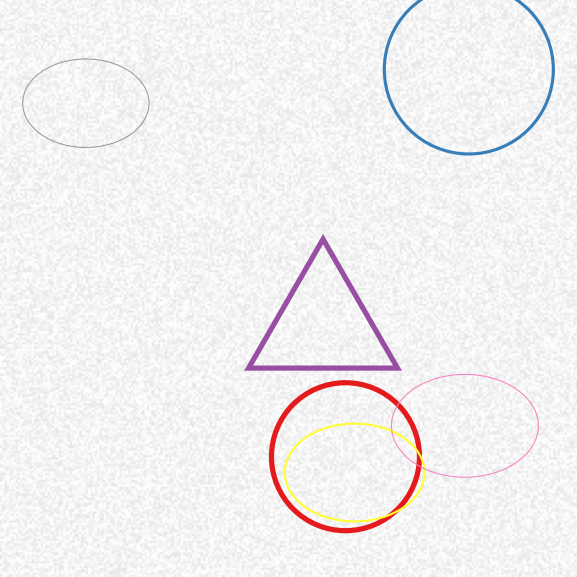[{"shape": "circle", "thickness": 2.5, "radius": 0.64, "center": [0.598, 0.208]}, {"shape": "circle", "thickness": 1.5, "radius": 0.73, "center": [0.812, 0.879]}, {"shape": "triangle", "thickness": 2.5, "radius": 0.74, "center": [0.559, 0.436]}, {"shape": "oval", "thickness": 1, "radius": 0.6, "center": [0.614, 0.181]}, {"shape": "oval", "thickness": 0.5, "radius": 0.64, "center": [0.805, 0.262]}, {"shape": "oval", "thickness": 0.5, "radius": 0.55, "center": [0.149, 0.82]}]